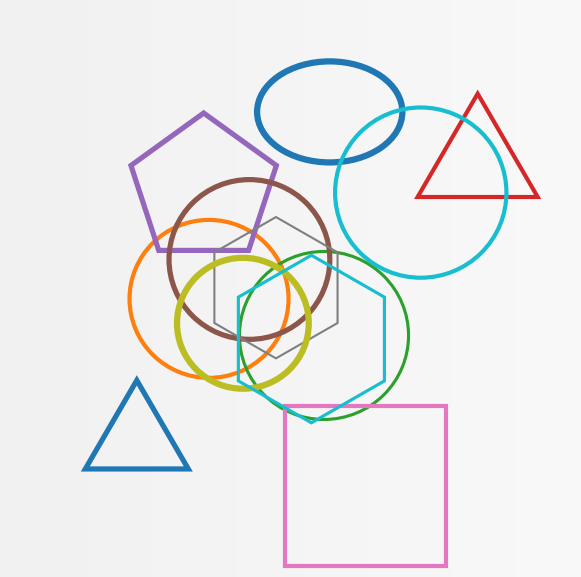[{"shape": "oval", "thickness": 3, "radius": 0.62, "center": [0.567, 0.805]}, {"shape": "triangle", "thickness": 2.5, "radius": 0.51, "center": [0.235, 0.238]}, {"shape": "circle", "thickness": 2, "radius": 0.68, "center": [0.36, 0.482]}, {"shape": "circle", "thickness": 1.5, "radius": 0.73, "center": [0.557, 0.418]}, {"shape": "triangle", "thickness": 2, "radius": 0.6, "center": [0.822, 0.718]}, {"shape": "pentagon", "thickness": 2.5, "radius": 0.66, "center": [0.35, 0.672]}, {"shape": "circle", "thickness": 2.5, "radius": 0.69, "center": [0.429, 0.55]}, {"shape": "square", "thickness": 2, "radius": 0.69, "center": [0.629, 0.158]}, {"shape": "hexagon", "thickness": 1, "radius": 0.61, "center": [0.475, 0.501]}, {"shape": "circle", "thickness": 3, "radius": 0.57, "center": [0.418, 0.439]}, {"shape": "hexagon", "thickness": 1.5, "radius": 0.73, "center": [0.536, 0.412]}, {"shape": "circle", "thickness": 2, "radius": 0.74, "center": [0.724, 0.666]}]